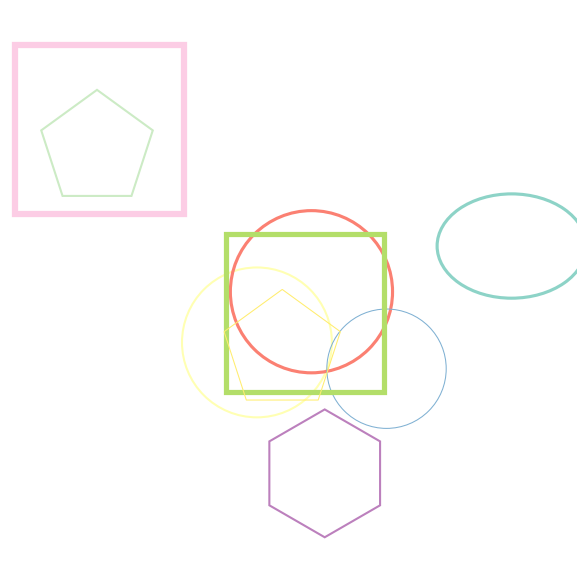[{"shape": "oval", "thickness": 1.5, "radius": 0.65, "center": [0.886, 0.573]}, {"shape": "circle", "thickness": 1, "radius": 0.65, "center": [0.445, 0.406]}, {"shape": "circle", "thickness": 1.5, "radius": 0.7, "center": [0.539, 0.494]}, {"shape": "circle", "thickness": 0.5, "radius": 0.52, "center": [0.669, 0.361]}, {"shape": "square", "thickness": 2.5, "radius": 0.68, "center": [0.528, 0.457]}, {"shape": "square", "thickness": 3, "radius": 0.73, "center": [0.172, 0.775]}, {"shape": "hexagon", "thickness": 1, "radius": 0.55, "center": [0.562, 0.179]}, {"shape": "pentagon", "thickness": 1, "radius": 0.51, "center": [0.168, 0.742]}, {"shape": "pentagon", "thickness": 0.5, "radius": 0.53, "center": [0.489, 0.392]}]